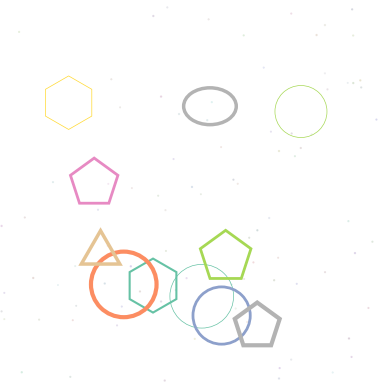[{"shape": "hexagon", "thickness": 1.5, "radius": 0.35, "center": [0.397, 0.258]}, {"shape": "circle", "thickness": 0.5, "radius": 0.41, "center": [0.524, 0.231]}, {"shape": "circle", "thickness": 3, "radius": 0.43, "center": [0.321, 0.261]}, {"shape": "circle", "thickness": 2, "radius": 0.37, "center": [0.576, 0.18]}, {"shape": "pentagon", "thickness": 2, "radius": 0.32, "center": [0.245, 0.525]}, {"shape": "pentagon", "thickness": 2, "radius": 0.35, "center": [0.586, 0.333]}, {"shape": "circle", "thickness": 0.5, "radius": 0.34, "center": [0.782, 0.71]}, {"shape": "hexagon", "thickness": 0.5, "radius": 0.35, "center": [0.178, 0.733]}, {"shape": "triangle", "thickness": 2.5, "radius": 0.29, "center": [0.261, 0.343]}, {"shape": "pentagon", "thickness": 3, "radius": 0.31, "center": [0.668, 0.153]}, {"shape": "oval", "thickness": 2.5, "radius": 0.34, "center": [0.545, 0.724]}]